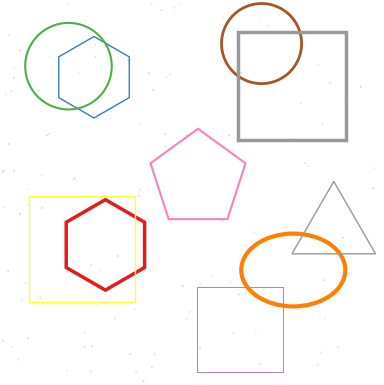[{"shape": "hexagon", "thickness": 2.5, "radius": 0.59, "center": [0.274, 0.364]}, {"shape": "hexagon", "thickness": 1, "radius": 0.53, "center": [0.244, 0.799]}, {"shape": "circle", "thickness": 1.5, "radius": 0.56, "center": [0.178, 0.828]}, {"shape": "square", "thickness": 0.5, "radius": 0.55, "center": [0.623, 0.143]}, {"shape": "oval", "thickness": 3, "radius": 0.68, "center": [0.762, 0.299]}, {"shape": "square", "thickness": 1, "radius": 0.69, "center": [0.212, 0.353]}, {"shape": "circle", "thickness": 2, "radius": 0.52, "center": [0.679, 0.887]}, {"shape": "pentagon", "thickness": 1.5, "radius": 0.65, "center": [0.514, 0.536]}, {"shape": "triangle", "thickness": 1, "radius": 0.63, "center": [0.867, 0.403]}, {"shape": "square", "thickness": 2.5, "radius": 0.7, "center": [0.759, 0.777]}]